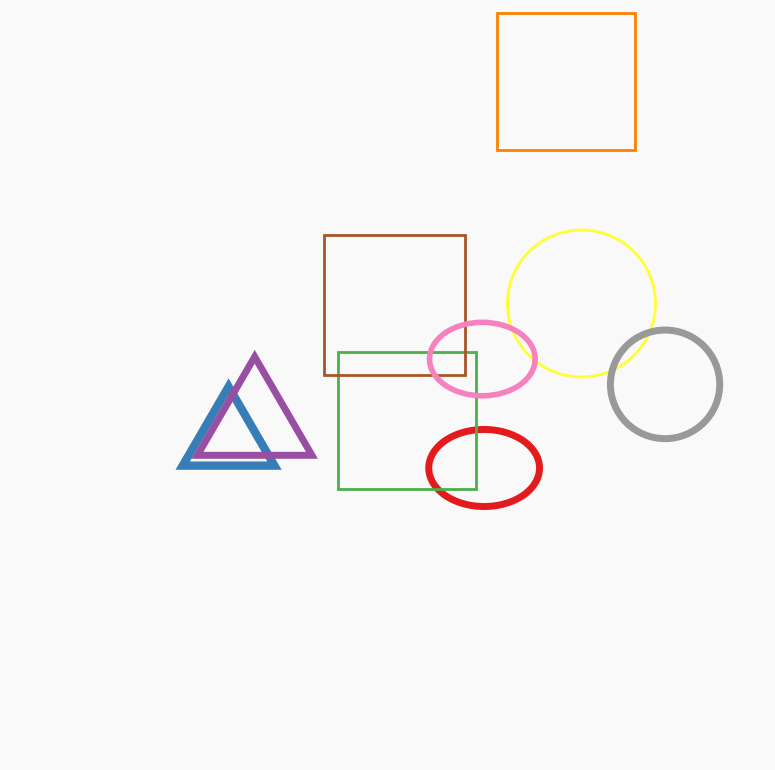[{"shape": "oval", "thickness": 2.5, "radius": 0.36, "center": [0.625, 0.392]}, {"shape": "triangle", "thickness": 3, "radius": 0.34, "center": [0.295, 0.429]}, {"shape": "square", "thickness": 1, "radius": 0.45, "center": [0.525, 0.454]}, {"shape": "triangle", "thickness": 2.5, "radius": 0.43, "center": [0.329, 0.451]}, {"shape": "square", "thickness": 1, "radius": 0.44, "center": [0.73, 0.894]}, {"shape": "circle", "thickness": 1, "radius": 0.48, "center": [0.75, 0.606]}, {"shape": "square", "thickness": 1, "radius": 0.46, "center": [0.509, 0.604]}, {"shape": "oval", "thickness": 2, "radius": 0.34, "center": [0.622, 0.534]}, {"shape": "circle", "thickness": 2.5, "radius": 0.35, "center": [0.858, 0.501]}]